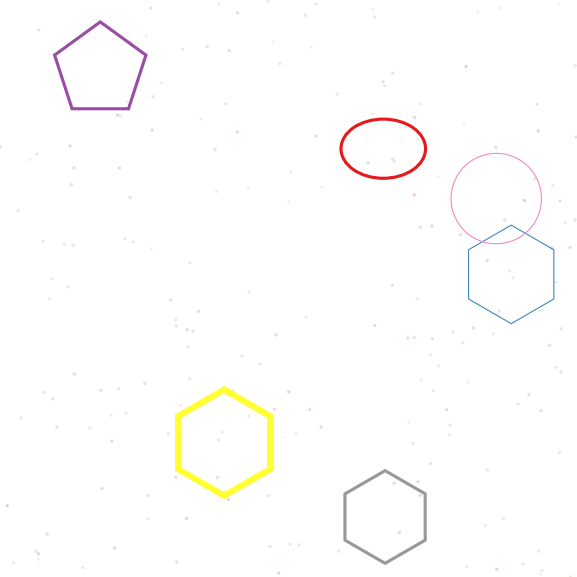[{"shape": "oval", "thickness": 1.5, "radius": 0.37, "center": [0.664, 0.742]}, {"shape": "hexagon", "thickness": 0.5, "radius": 0.43, "center": [0.885, 0.524]}, {"shape": "pentagon", "thickness": 1.5, "radius": 0.42, "center": [0.174, 0.878]}, {"shape": "hexagon", "thickness": 3, "radius": 0.46, "center": [0.388, 0.233]}, {"shape": "circle", "thickness": 0.5, "radius": 0.39, "center": [0.859, 0.655]}, {"shape": "hexagon", "thickness": 1.5, "radius": 0.4, "center": [0.667, 0.104]}]